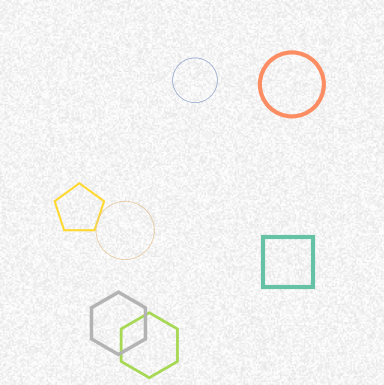[{"shape": "square", "thickness": 3, "radius": 0.33, "center": [0.747, 0.319]}, {"shape": "circle", "thickness": 3, "radius": 0.42, "center": [0.758, 0.781]}, {"shape": "circle", "thickness": 0.5, "radius": 0.29, "center": [0.507, 0.791]}, {"shape": "hexagon", "thickness": 2, "radius": 0.42, "center": [0.388, 0.103]}, {"shape": "pentagon", "thickness": 1.5, "radius": 0.34, "center": [0.206, 0.457]}, {"shape": "circle", "thickness": 0.5, "radius": 0.38, "center": [0.325, 0.402]}, {"shape": "hexagon", "thickness": 2.5, "radius": 0.4, "center": [0.308, 0.16]}]